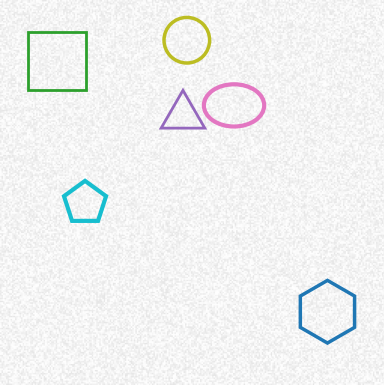[{"shape": "hexagon", "thickness": 2.5, "radius": 0.41, "center": [0.851, 0.19]}, {"shape": "square", "thickness": 2, "radius": 0.38, "center": [0.148, 0.841]}, {"shape": "triangle", "thickness": 2, "radius": 0.33, "center": [0.475, 0.7]}, {"shape": "oval", "thickness": 3, "radius": 0.39, "center": [0.608, 0.726]}, {"shape": "circle", "thickness": 2.5, "radius": 0.3, "center": [0.485, 0.896]}, {"shape": "pentagon", "thickness": 3, "radius": 0.29, "center": [0.221, 0.473]}]